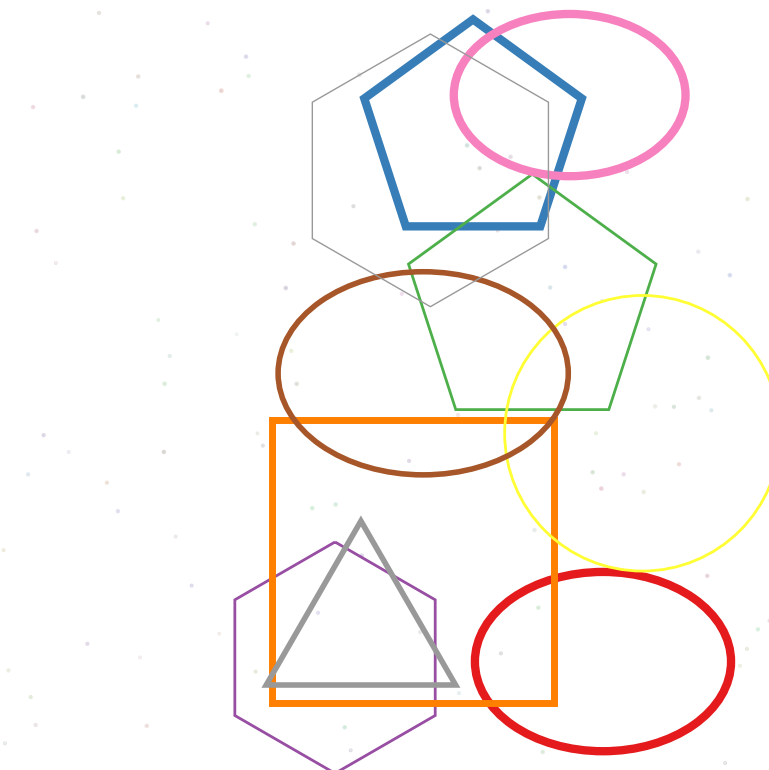[{"shape": "oval", "thickness": 3, "radius": 0.83, "center": [0.783, 0.141]}, {"shape": "pentagon", "thickness": 3, "radius": 0.74, "center": [0.614, 0.826]}, {"shape": "pentagon", "thickness": 1, "radius": 0.85, "center": [0.691, 0.605]}, {"shape": "hexagon", "thickness": 1, "radius": 0.75, "center": [0.435, 0.146]}, {"shape": "square", "thickness": 2.5, "radius": 0.92, "center": [0.536, 0.271]}, {"shape": "circle", "thickness": 1, "radius": 0.89, "center": [0.834, 0.437]}, {"shape": "oval", "thickness": 2, "radius": 0.94, "center": [0.55, 0.515]}, {"shape": "oval", "thickness": 3, "radius": 0.75, "center": [0.74, 0.876]}, {"shape": "hexagon", "thickness": 0.5, "radius": 0.89, "center": [0.559, 0.779]}, {"shape": "triangle", "thickness": 2, "radius": 0.71, "center": [0.469, 0.181]}]